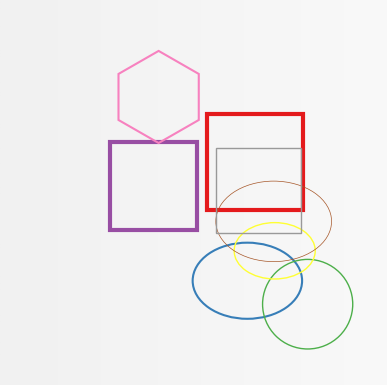[{"shape": "square", "thickness": 3, "radius": 0.62, "center": [0.657, 0.58]}, {"shape": "oval", "thickness": 1.5, "radius": 0.71, "center": [0.638, 0.271]}, {"shape": "circle", "thickness": 1, "radius": 0.58, "center": [0.794, 0.21]}, {"shape": "square", "thickness": 3, "radius": 0.57, "center": [0.396, 0.517]}, {"shape": "oval", "thickness": 1, "radius": 0.52, "center": [0.709, 0.349]}, {"shape": "oval", "thickness": 0.5, "radius": 0.75, "center": [0.706, 0.425]}, {"shape": "hexagon", "thickness": 1.5, "radius": 0.6, "center": [0.409, 0.748]}, {"shape": "square", "thickness": 1, "radius": 0.55, "center": [0.667, 0.506]}]